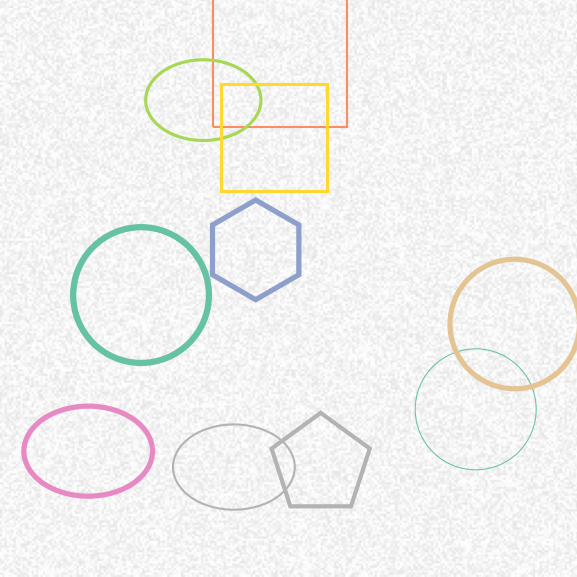[{"shape": "circle", "thickness": 3, "radius": 0.59, "center": [0.244, 0.488]}, {"shape": "circle", "thickness": 0.5, "radius": 0.52, "center": [0.824, 0.29]}, {"shape": "square", "thickness": 1, "radius": 0.58, "center": [0.485, 0.897]}, {"shape": "hexagon", "thickness": 2.5, "radius": 0.43, "center": [0.443, 0.567]}, {"shape": "oval", "thickness": 2.5, "radius": 0.56, "center": [0.153, 0.218]}, {"shape": "oval", "thickness": 1.5, "radius": 0.5, "center": [0.352, 0.826]}, {"shape": "square", "thickness": 1.5, "radius": 0.46, "center": [0.474, 0.761]}, {"shape": "circle", "thickness": 2.5, "radius": 0.56, "center": [0.891, 0.438]}, {"shape": "oval", "thickness": 1, "radius": 0.53, "center": [0.405, 0.19]}, {"shape": "pentagon", "thickness": 2, "radius": 0.45, "center": [0.555, 0.195]}]